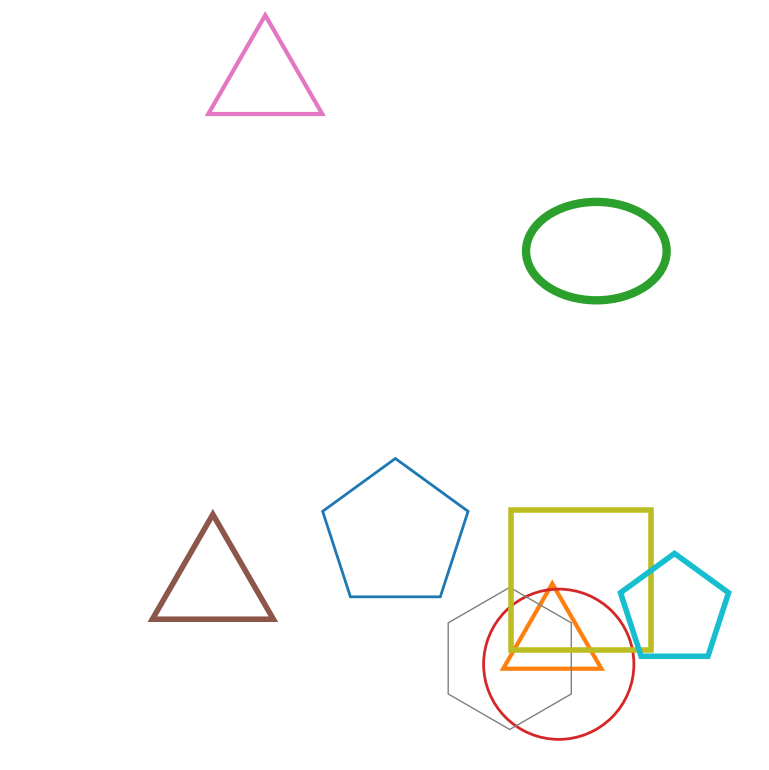[{"shape": "pentagon", "thickness": 1, "radius": 0.5, "center": [0.513, 0.305]}, {"shape": "triangle", "thickness": 1.5, "radius": 0.37, "center": [0.717, 0.168]}, {"shape": "oval", "thickness": 3, "radius": 0.46, "center": [0.774, 0.674]}, {"shape": "circle", "thickness": 1, "radius": 0.49, "center": [0.726, 0.137]}, {"shape": "triangle", "thickness": 2, "radius": 0.45, "center": [0.276, 0.241]}, {"shape": "triangle", "thickness": 1.5, "radius": 0.43, "center": [0.344, 0.895]}, {"shape": "hexagon", "thickness": 0.5, "radius": 0.46, "center": [0.662, 0.145]}, {"shape": "square", "thickness": 2, "radius": 0.46, "center": [0.754, 0.247]}, {"shape": "pentagon", "thickness": 2, "radius": 0.37, "center": [0.876, 0.207]}]